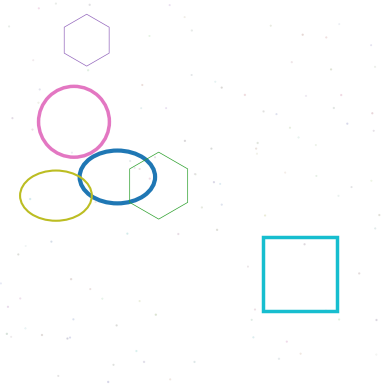[{"shape": "oval", "thickness": 3, "radius": 0.49, "center": [0.305, 0.54]}, {"shape": "hexagon", "thickness": 0.5, "radius": 0.43, "center": [0.412, 0.518]}, {"shape": "hexagon", "thickness": 0.5, "radius": 0.34, "center": [0.225, 0.896]}, {"shape": "circle", "thickness": 2.5, "radius": 0.46, "center": [0.192, 0.684]}, {"shape": "oval", "thickness": 1.5, "radius": 0.47, "center": [0.145, 0.492]}, {"shape": "square", "thickness": 2.5, "radius": 0.48, "center": [0.78, 0.289]}]